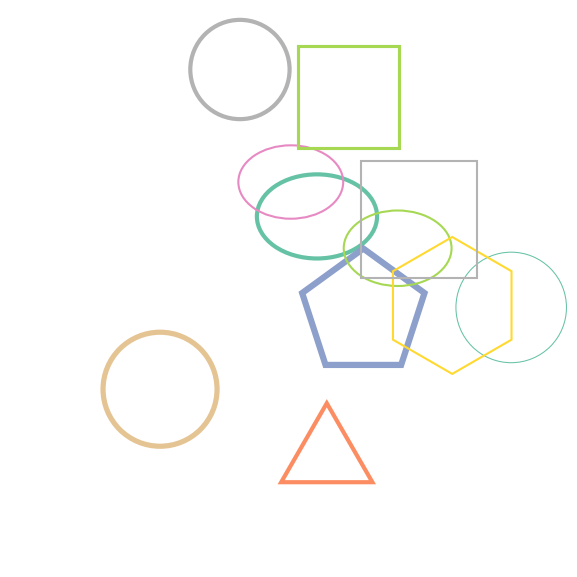[{"shape": "circle", "thickness": 0.5, "radius": 0.48, "center": [0.885, 0.467]}, {"shape": "oval", "thickness": 2, "radius": 0.52, "center": [0.549, 0.624]}, {"shape": "triangle", "thickness": 2, "radius": 0.46, "center": [0.566, 0.21]}, {"shape": "pentagon", "thickness": 3, "radius": 0.56, "center": [0.629, 0.457]}, {"shape": "oval", "thickness": 1, "radius": 0.45, "center": [0.503, 0.684]}, {"shape": "oval", "thickness": 1, "radius": 0.47, "center": [0.689, 0.569]}, {"shape": "square", "thickness": 1.5, "radius": 0.44, "center": [0.603, 0.831]}, {"shape": "hexagon", "thickness": 1, "radius": 0.59, "center": [0.783, 0.47]}, {"shape": "circle", "thickness": 2.5, "radius": 0.49, "center": [0.277, 0.325]}, {"shape": "square", "thickness": 1, "radius": 0.5, "center": [0.726, 0.619]}, {"shape": "circle", "thickness": 2, "radius": 0.43, "center": [0.415, 0.879]}]